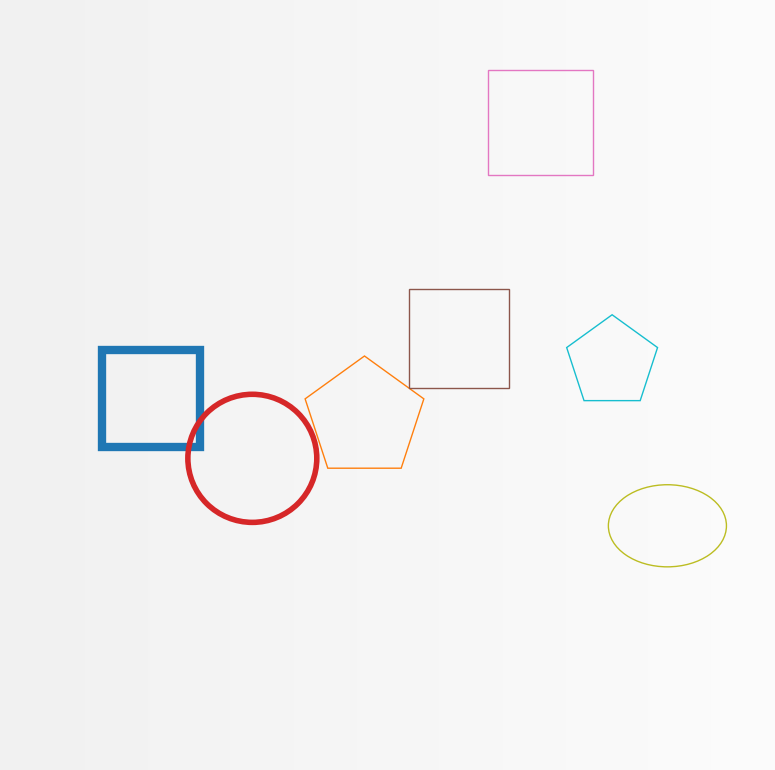[{"shape": "square", "thickness": 3, "radius": 0.31, "center": [0.195, 0.483]}, {"shape": "pentagon", "thickness": 0.5, "radius": 0.4, "center": [0.47, 0.457]}, {"shape": "circle", "thickness": 2, "radius": 0.42, "center": [0.326, 0.405]}, {"shape": "square", "thickness": 0.5, "radius": 0.32, "center": [0.592, 0.561]}, {"shape": "square", "thickness": 0.5, "radius": 0.34, "center": [0.697, 0.841]}, {"shape": "oval", "thickness": 0.5, "radius": 0.38, "center": [0.861, 0.317]}, {"shape": "pentagon", "thickness": 0.5, "radius": 0.31, "center": [0.79, 0.53]}]